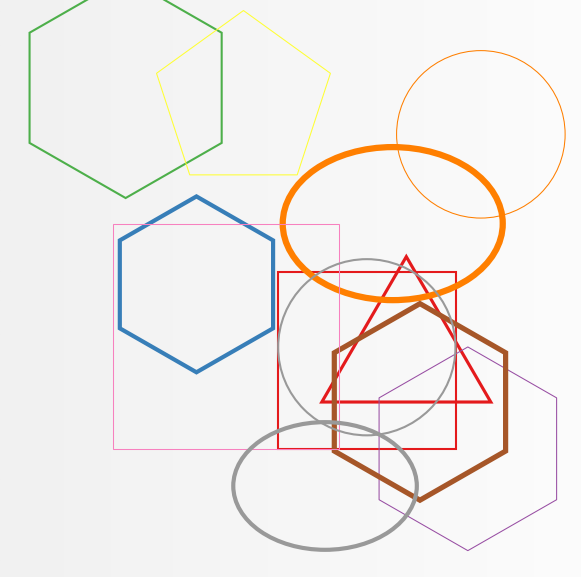[{"shape": "square", "thickness": 1, "radius": 0.77, "center": [0.631, 0.376]}, {"shape": "triangle", "thickness": 1.5, "radius": 0.84, "center": [0.699, 0.387]}, {"shape": "hexagon", "thickness": 2, "radius": 0.76, "center": [0.338, 0.507]}, {"shape": "hexagon", "thickness": 1, "radius": 0.95, "center": [0.216, 0.847]}, {"shape": "hexagon", "thickness": 0.5, "radius": 0.88, "center": [0.805, 0.222]}, {"shape": "oval", "thickness": 3, "radius": 0.95, "center": [0.676, 0.612]}, {"shape": "circle", "thickness": 0.5, "radius": 0.72, "center": [0.827, 0.767]}, {"shape": "pentagon", "thickness": 0.5, "radius": 0.79, "center": [0.419, 0.824]}, {"shape": "hexagon", "thickness": 2.5, "radius": 0.85, "center": [0.723, 0.303]}, {"shape": "square", "thickness": 0.5, "radius": 0.97, "center": [0.389, 0.416]}, {"shape": "oval", "thickness": 2, "radius": 0.79, "center": [0.559, 0.158]}, {"shape": "circle", "thickness": 1, "radius": 0.76, "center": [0.631, 0.398]}]